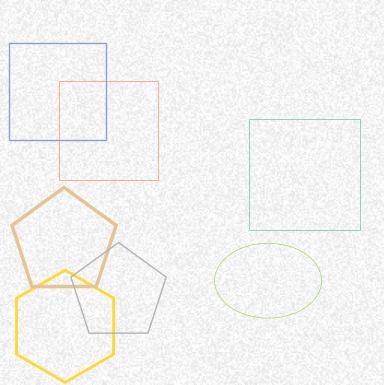[{"shape": "square", "thickness": 0.5, "radius": 0.72, "center": [0.791, 0.548]}, {"shape": "square", "thickness": 0.5, "radius": 0.64, "center": [0.281, 0.661]}, {"shape": "square", "thickness": 1, "radius": 0.63, "center": [0.15, 0.761]}, {"shape": "oval", "thickness": 0.5, "radius": 0.69, "center": [0.696, 0.271]}, {"shape": "hexagon", "thickness": 2, "radius": 0.73, "center": [0.169, 0.153]}, {"shape": "pentagon", "thickness": 2.5, "radius": 0.71, "center": [0.166, 0.371]}, {"shape": "pentagon", "thickness": 1, "radius": 0.65, "center": [0.308, 0.24]}]